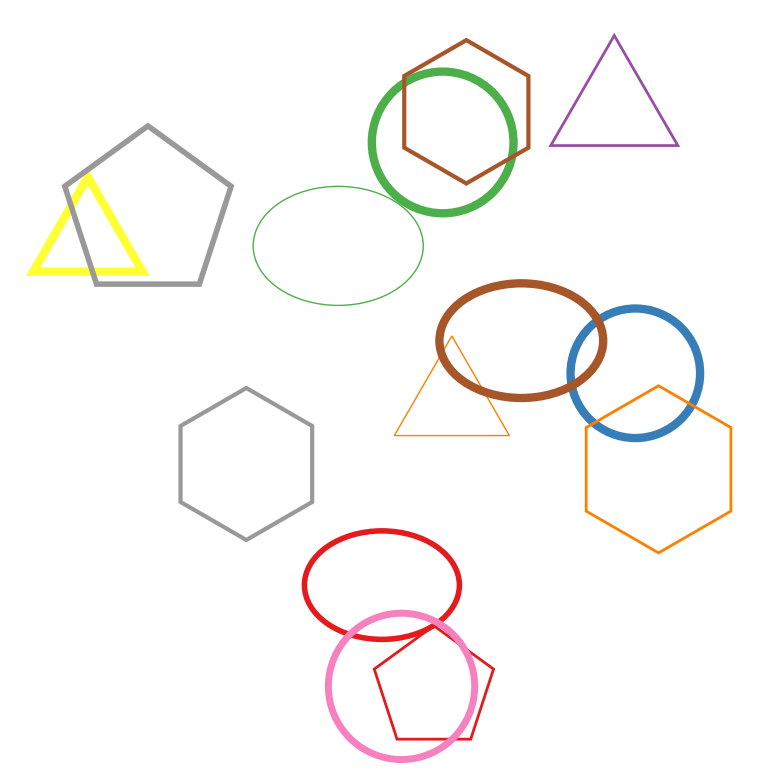[{"shape": "pentagon", "thickness": 1, "radius": 0.41, "center": [0.563, 0.106]}, {"shape": "oval", "thickness": 2, "radius": 0.5, "center": [0.496, 0.24]}, {"shape": "circle", "thickness": 3, "radius": 0.42, "center": [0.825, 0.515]}, {"shape": "circle", "thickness": 3, "radius": 0.46, "center": [0.575, 0.815]}, {"shape": "oval", "thickness": 0.5, "radius": 0.55, "center": [0.439, 0.681]}, {"shape": "triangle", "thickness": 1, "radius": 0.48, "center": [0.798, 0.859]}, {"shape": "hexagon", "thickness": 1, "radius": 0.54, "center": [0.855, 0.39]}, {"shape": "triangle", "thickness": 0.5, "radius": 0.43, "center": [0.587, 0.477]}, {"shape": "triangle", "thickness": 3, "radius": 0.41, "center": [0.114, 0.688]}, {"shape": "hexagon", "thickness": 1.5, "radius": 0.47, "center": [0.606, 0.855]}, {"shape": "oval", "thickness": 3, "radius": 0.53, "center": [0.677, 0.558]}, {"shape": "circle", "thickness": 2.5, "radius": 0.48, "center": [0.521, 0.109]}, {"shape": "pentagon", "thickness": 2, "radius": 0.57, "center": [0.192, 0.723]}, {"shape": "hexagon", "thickness": 1.5, "radius": 0.49, "center": [0.32, 0.397]}]